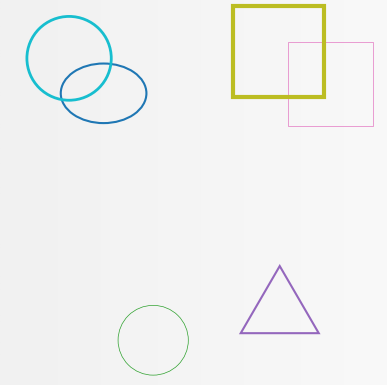[{"shape": "oval", "thickness": 1.5, "radius": 0.55, "center": [0.267, 0.758]}, {"shape": "circle", "thickness": 0.5, "radius": 0.45, "center": [0.395, 0.116]}, {"shape": "triangle", "thickness": 1.5, "radius": 0.58, "center": [0.722, 0.193]}, {"shape": "square", "thickness": 0.5, "radius": 0.55, "center": [0.853, 0.782]}, {"shape": "square", "thickness": 3, "radius": 0.59, "center": [0.719, 0.866]}, {"shape": "circle", "thickness": 2, "radius": 0.54, "center": [0.178, 0.848]}]